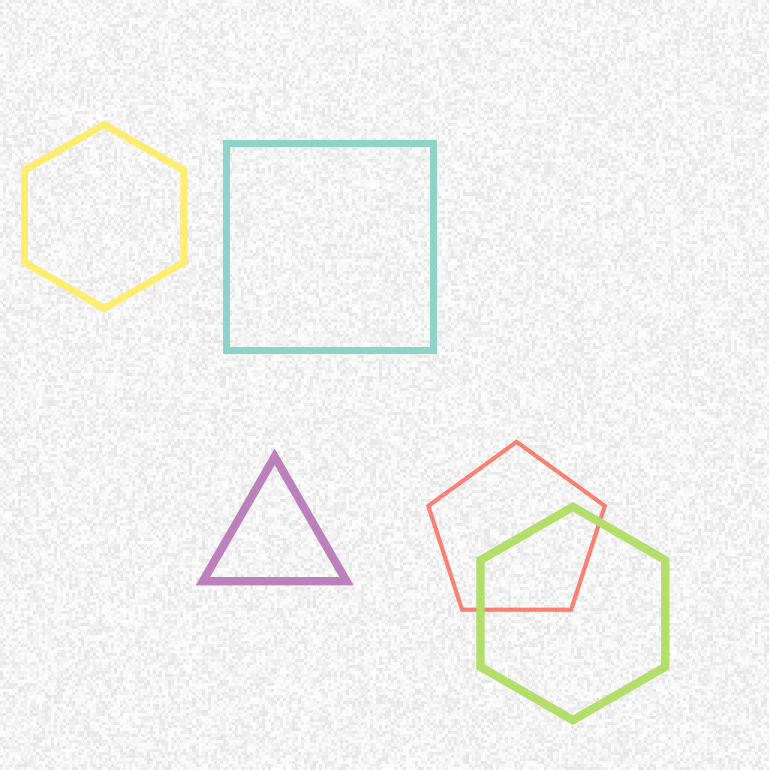[{"shape": "square", "thickness": 2.5, "radius": 0.67, "center": [0.428, 0.68]}, {"shape": "pentagon", "thickness": 1.5, "radius": 0.6, "center": [0.671, 0.306]}, {"shape": "hexagon", "thickness": 3, "radius": 0.69, "center": [0.744, 0.203]}, {"shape": "triangle", "thickness": 3, "radius": 0.54, "center": [0.357, 0.299]}, {"shape": "hexagon", "thickness": 2.5, "radius": 0.6, "center": [0.135, 0.719]}]